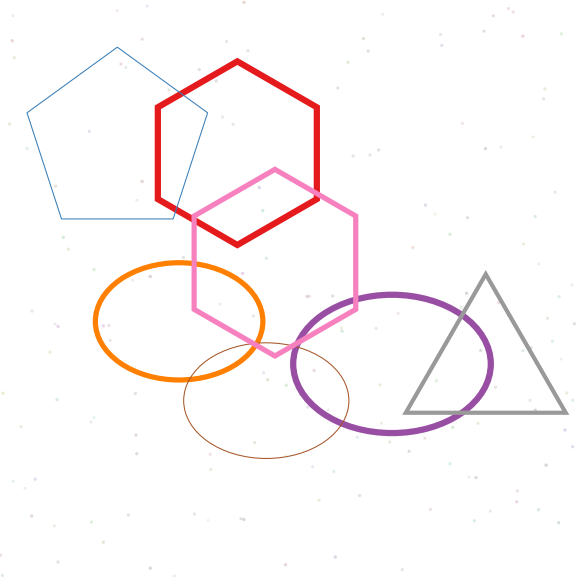[{"shape": "hexagon", "thickness": 3, "radius": 0.79, "center": [0.411, 0.734]}, {"shape": "pentagon", "thickness": 0.5, "radius": 0.82, "center": [0.203, 0.753]}, {"shape": "oval", "thickness": 3, "radius": 0.86, "center": [0.679, 0.369]}, {"shape": "oval", "thickness": 2.5, "radius": 0.73, "center": [0.31, 0.443]}, {"shape": "oval", "thickness": 0.5, "radius": 0.72, "center": [0.461, 0.305]}, {"shape": "hexagon", "thickness": 2.5, "radius": 0.81, "center": [0.476, 0.544]}, {"shape": "triangle", "thickness": 2, "radius": 0.8, "center": [0.841, 0.364]}]